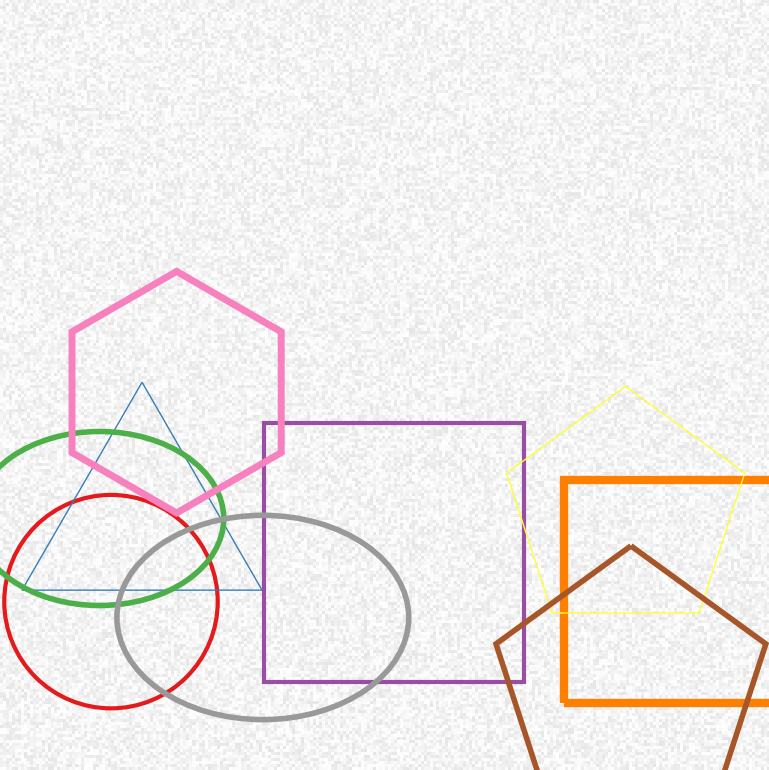[{"shape": "circle", "thickness": 1.5, "radius": 0.69, "center": [0.144, 0.219]}, {"shape": "triangle", "thickness": 0.5, "radius": 0.9, "center": [0.184, 0.324]}, {"shape": "oval", "thickness": 2, "radius": 0.81, "center": [0.129, 0.327]}, {"shape": "square", "thickness": 1.5, "radius": 0.84, "center": [0.512, 0.282]}, {"shape": "square", "thickness": 3, "radius": 0.72, "center": [0.877, 0.232]}, {"shape": "pentagon", "thickness": 0.5, "radius": 0.81, "center": [0.813, 0.335]}, {"shape": "pentagon", "thickness": 2, "radius": 0.92, "center": [0.819, 0.107]}, {"shape": "hexagon", "thickness": 2.5, "radius": 0.78, "center": [0.229, 0.491]}, {"shape": "oval", "thickness": 2, "radius": 0.95, "center": [0.341, 0.198]}]